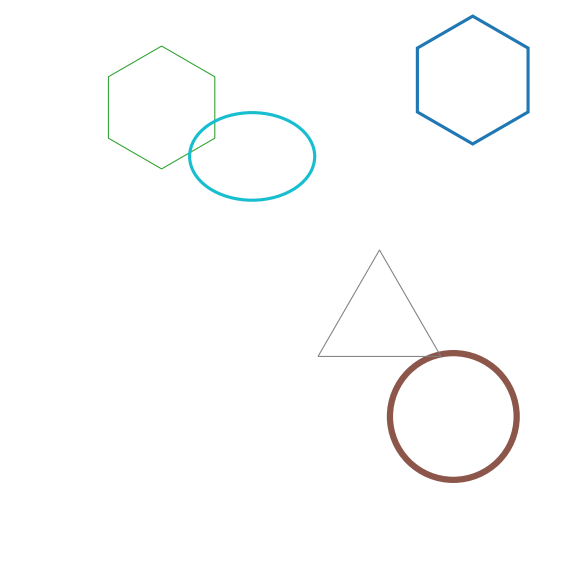[{"shape": "hexagon", "thickness": 1.5, "radius": 0.55, "center": [0.819, 0.861]}, {"shape": "hexagon", "thickness": 0.5, "radius": 0.53, "center": [0.28, 0.813]}, {"shape": "circle", "thickness": 3, "radius": 0.55, "center": [0.785, 0.278]}, {"shape": "triangle", "thickness": 0.5, "radius": 0.61, "center": [0.657, 0.443]}, {"shape": "oval", "thickness": 1.5, "radius": 0.54, "center": [0.437, 0.728]}]